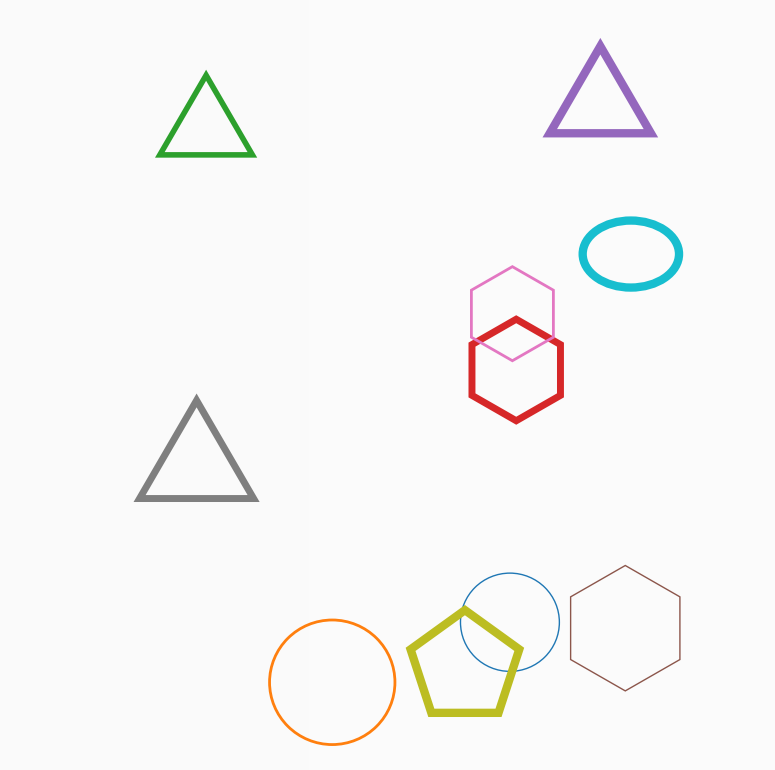[{"shape": "circle", "thickness": 0.5, "radius": 0.32, "center": [0.658, 0.192]}, {"shape": "circle", "thickness": 1, "radius": 0.4, "center": [0.429, 0.114]}, {"shape": "triangle", "thickness": 2, "radius": 0.34, "center": [0.266, 0.833]}, {"shape": "hexagon", "thickness": 2.5, "radius": 0.33, "center": [0.666, 0.519]}, {"shape": "triangle", "thickness": 3, "radius": 0.38, "center": [0.775, 0.865]}, {"shape": "hexagon", "thickness": 0.5, "radius": 0.41, "center": [0.807, 0.184]}, {"shape": "hexagon", "thickness": 1, "radius": 0.31, "center": [0.661, 0.593]}, {"shape": "triangle", "thickness": 2.5, "radius": 0.42, "center": [0.254, 0.395]}, {"shape": "pentagon", "thickness": 3, "radius": 0.37, "center": [0.6, 0.134]}, {"shape": "oval", "thickness": 3, "radius": 0.31, "center": [0.814, 0.67]}]